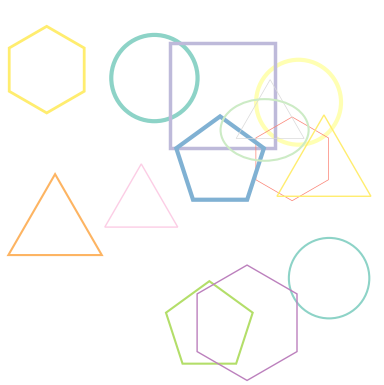[{"shape": "circle", "thickness": 3, "radius": 0.56, "center": [0.401, 0.797]}, {"shape": "circle", "thickness": 1.5, "radius": 0.52, "center": [0.855, 0.278]}, {"shape": "circle", "thickness": 3, "radius": 0.55, "center": [0.775, 0.735]}, {"shape": "square", "thickness": 2.5, "radius": 0.68, "center": [0.578, 0.752]}, {"shape": "hexagon", "thickness": 0.5, "radius": 0.54, "center": [0.759, 0.587]}, {"shape": "pentagon", "thickness": 3, "radius": 0.6, "center": [0.572, 0.578]}, {"shape": "triangle", "thickness": 1.5, "radius": 0.7, "center": [0.143, 0.408]}, {"shape": "pentagon", "thickness": 1.5, "radius": 0.59, "center": [0.544, 0.151]}, {"shape": "triangle", "thickness": 1, "radius": 0.55, "center": [0.367, 0.465]}, {"shape": "triangle", "thickness": 0.5, "radius": 0.51, "center": [0.702, 0.691]}, {"shape": "hexagon", "thickness": 1, "radius": 0.75, "center": [0.642, 0.162]}, {"shape": "oval", "thickness": 1.5, "radius": 0.57, "center": [0.687, 0.662]}, {"shape": "triangle", "thickness": 1, "radius": 0.7, "center": [0.841, 0.561]}, {"shape": "hexagon", "thickness": 2, "radius": 0.56, "center": [0.121, 0.819]}]